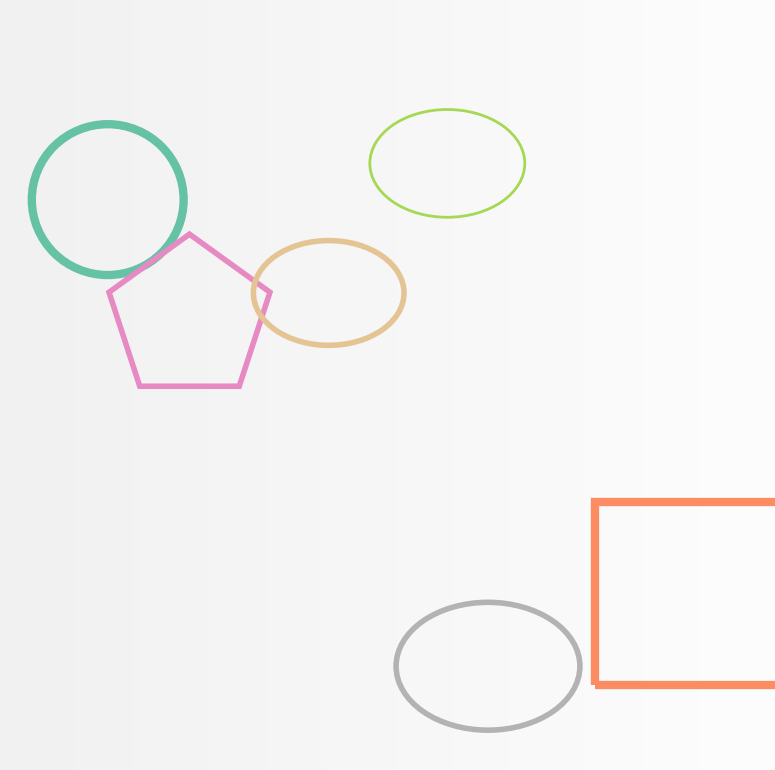[{"shape": "circle", "thickness": 3, "radius": 0.49, "center": [0.139, 0.741]}, {"shape": "square", "thickness": 3, "radius": 0.6, "center": [0.887, 0.229]}, {"shape": "pentagon", "thickness": 2, "radius": 0.55, "center": [0.245, 0.587]}, {"shape": "oval", "thickness": 1, "radius": 0.5, "center": [0.577, 0.788]}, {"shape": "oval", "thickness": 2, "radius": 0.49, "center": [0.424, 0.62]}, {"shape": "oval", "thickness": 2, "radius": 0.59, "center": [0.63, 0.135]}]